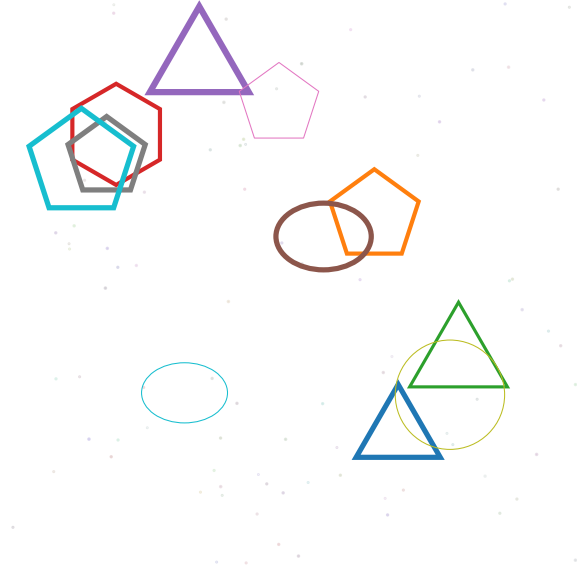[{"shape": "triangle", "thickness": 2.5, "radius": 0.42, "center": [0.689, 0.249]}, {"shape": "pentagon", "thickness": 2, "radius": 0.4, "center": [0.648, 0.625]}, {"shape": "triangle", "thickness": 1.5, "radius": 0.49, "center": [0.794, 0.378]}, {"shape": "hexagon", "thickness": 2, "radius": 0.44, "center": [0.201, 0.766]}, {"shape": "triangle", "thickness": 3, "radius": 0.49, "center": [0.345, 0.889]}, {"shape": "oval", "thickness": 2.5, "radius": 0.41, "center": [0.56, 0.59]}, {"shape": "pentagon", "thickness": 0.5, "radius": 0.36, "center": [0.483, 0.819]}, {"shape": "pentagon", "thickness": 2.5, "radius": 0.35, "center": [0.185, 0.727]}, {"shape": "circle", "thickness": 0.5, "radius": 0.47, "center": [0.779, 0.316]}, {"shape": "oval", "thickness": 0.5, "radius": 0.37, "center": [0.32, 0.319]}, {"shape": "pentagon", "thickness": 2.5, "radius": 0.48, "center": [0.141, 0.716]}]